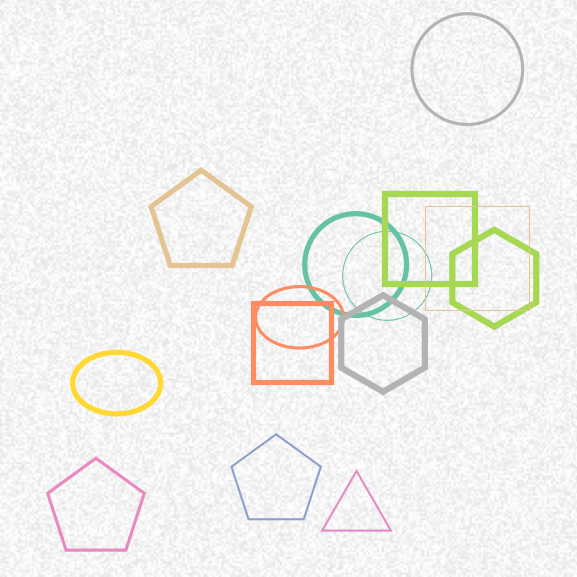[{"shape": "circle", "thickness": 0.5, "radius": 0.39, "center": [0.671, 0.522]}, {"shape": "circle", "thickness": 2.5, "radius": 0.44, "center": [0.616, 0.541]}, {"shape": "oval", "thickness": 1.5, "radius": 0.38, "center": [0.519, 0.45]}, {"shape": "square", "thickness": 2.5, "radius": 0.34, "center": [0.506, 0.406]}, {"shape": "pentagon", "thickness": 1, "radius": 0.41, "center": [0.478, 0.166]}, {"shape": "triangle", "thickness": 1, "radius": 0.34, "center": [0.617, 0.115]}, {"shape": "pentagon", "thickness": 1.5, "radius": 0.44, "center": [0.166, 0.118]}, {"shape": "hexagon", "thickness": 3, "radius": 0.42, "center": [0.856, 0.517]}, {"shape": "square", "thickness": 3, "radius": 0.39, "center": [0.745, 0.584]}, {"shape": "oval", "thickness": 2.5, "radius": 0.38, "center": [0.202, 0.336]}, {"shape": "pentagon", "thickness": 2.5, "radius": 0.46, "center": [0.348, 0.613]}, {"shape": "square", "thickness": 0.5, "radius": 0.45, "center": [0.826, 0.552]}, {"shape": "hexagon", "thickness": 3, "radius": 0.42, "center": [0.663, 0.404]}, {"shape": "circle", "thickness": 1.5, "radius": 0.48, "center": [0.809, 0.879]}]